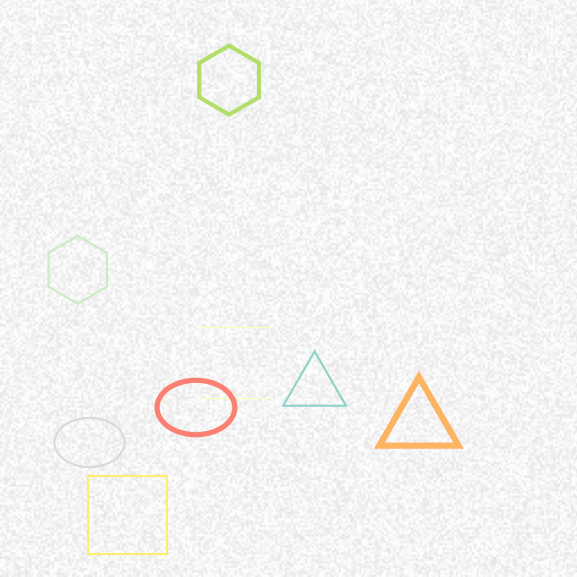[{"shape": "triangle", "thickness": 1, "radius": 0.31, "center": [0.545, 0.328]}, {"shape": "square", "thickness": 0.5, "radius": 0.3, "center": [0.406, 0.371]}, {"shape": "oval", "thickness": 2.5, "radius": 0.34, "center": [0.339, 0.294]}, {"shape": "triangle", "thickness": 3, "radius": 0.4, "center": [0.725, 0.267]}, {"shape": "hexagon", "thickness": 2, "radius": 0.3, "center": [0.397, 0.86]}, {"shape": "oval", "thickness": 1, "radius": 0.3, "center": [0.155, 0.233]}, {"shape": "hexagon", "thickness": 1, "radius": 0.29, "center": [0.135, 0.532]}, {"shape": "square", "thickness": 1, "radius": 0.34, "center": [0.221, 0.108]}]